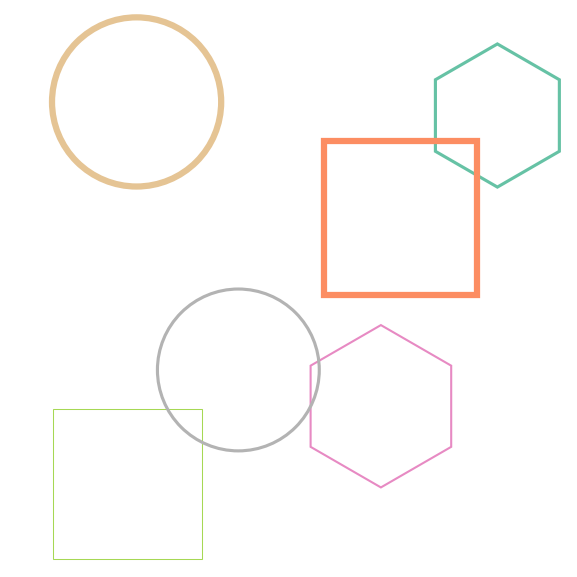[{"shape": "hexagon", "thickness": 1.5, "radius": 0.62, "center": [0.861, 0.799]}, {"shape": "square", "thickness": 3, "radius": 0.67, "center": [0.694, 0.622]}, {"shape": "hexagon", "thickness": 1, "radius": 0.7, "center": [0.66, 0.296]}, {"shape": "square", "thickness": 0.5, "radius": 0.65, "center": [0.221, 0.161]}, {"shape": "circle", "thickness": 3, "radius": 0.73, "center": [0.237, 0.823]}, {"shape": "circle", "thickness": 1.5, "radius": 0.7, "center": [0.413, 0.359]}]